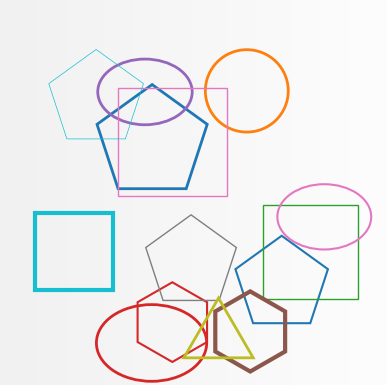[{"shape": "pentagon", "thickness": 2, "radius": 0.75, "center": [0.393, 0.631]}, {"shape": "pentagon", "thickness": 1.5, "radius": 0.63, "center": [0.727, 0.262]}, {"shape": "circle", "thickness": 2, "radius": 0.53, "center": [0.637, 0.764]}, {"shape": "square", "thickness": 1, "radius": 0.61, "center": [0.801, 0.346]}, {"shape": "hexagon", "thickness": 1.5, "radius": 0.52, "center": [0.445, 0.163]}, {"shape": "oval", "thickness": 2, "radius": 0.71, "center": [0.391, 0.109]}, {"shape": "oval", "thickness": 2, "radius": 0.61, "center": [0.374, 0.761]}, {"shape": "hexagon", "thickness": 3, "radius": 0.52, "center": [0.646, 0.139]}, {"shape": "square", "thickness": 1, "radius": 0.7, "center": [0.445, 0.632]}, {"shape": "oval", "thickness": 1.5, "radius": 0.61, "center": [0.837, 0.437]}, {"shape": "pentagon", "thickness": 1, "radius": 0.61, "center": [0.493, 0.319]}, {"shape": "triangle", "thickness": 2, "radius": 0.52, "center": [0.564, 0.122]}, {"shape": "square", "thickness": 3, "radius": 0.5, "center": [0.192, 0.346]}, {"shape": "pentagon", "thickness": 0.5, "radius": 0.64, "center": [0.248, 0.743]}]